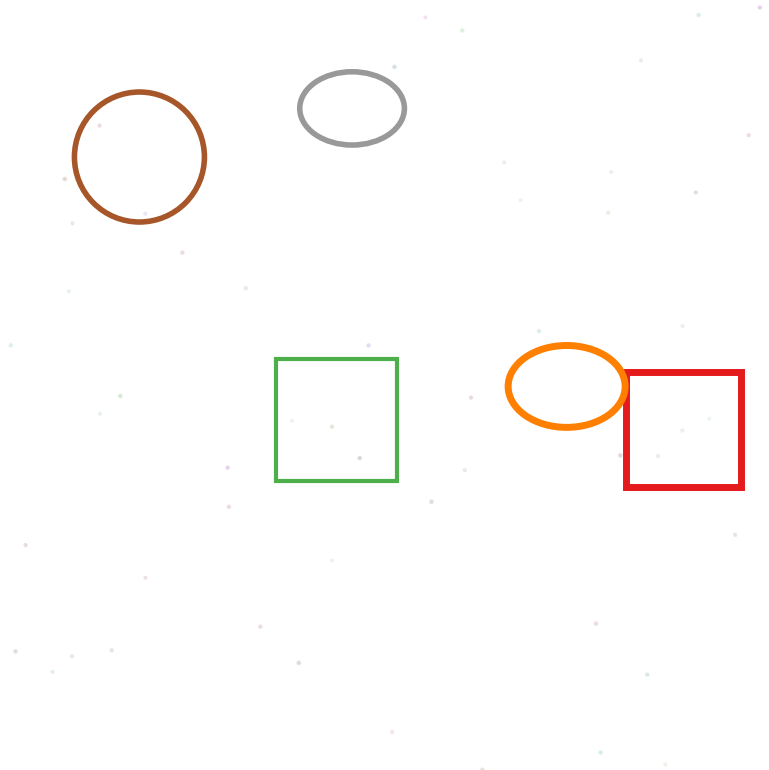[{"shape": "square", "thickness": 2.5, "radius": 0.37, "center": [0.888, 0.442]}, {"shape": "square", "thickness": 1.5, "radius": 0.39, "center": [0.437, 0.455]}, {"shape": "oval", "thickness": 2.5, "radius": 0.38, "center": [0.736, 0.498]}, {"shape": "circle", "thickness": 2, "radius": 0.42, "center": [0.181, 0.796]}, {"shape": "oval", "thickness": 2, "radius": 0.34, "center": [0.457, 0.859]}]